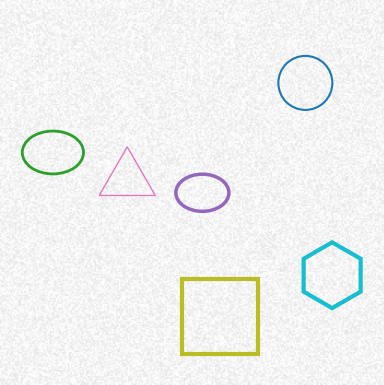[{"shape": "circle", "thickness": 1.5, "radius": 0.35, "center": [0.793, 0.785]}, {"shape": "oval", "thickness": 2, "radius": 0.4, "center": [0.137, 0.604]}, {"shape": "oval", "thickness": 2.5, "radius": 0.34, "center": [0.526, 0.499]}, {"shape": "triangle", "thickness": 1, "radius": 0.42, "center": [0.331, 0.534]}, {"shape": "square", "thickness": 3, "radius": 0.49, "center": [0.571, 0.178]}, {"shape": "hexagon", "thickness": 3, "radius": 0.43, "center": [0.863, 0.285]}]